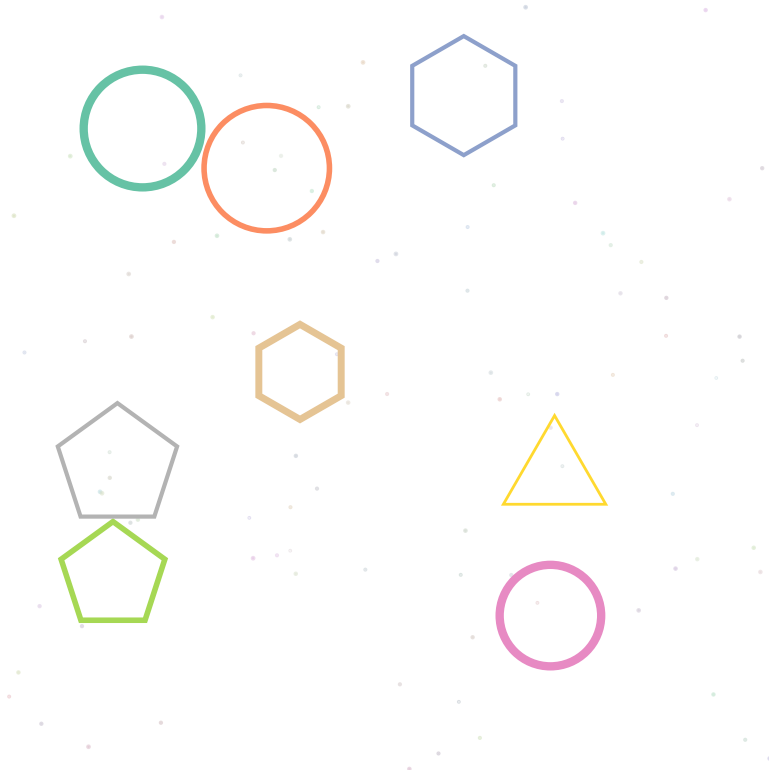[{"shape": "circle", "thickness": 3, "radius": 0.38, "center": [0.185, 0.833]}, {"shape": "circle", "thickness": 2, "radius": 0.41, "center": [0.346, 0.782]}, {"shape": "hexagon", "thickness": 1.5, "radius": 0.39, "center": [0.602, 0.876]}, {"shape": "circle", "thickness": 3, "radius": 0.33, "center": [0.715, 0.201]}, {"shape": "pentagon", "thickness": 2, "radius": 0.35, "center": [0.147, 0.252]}, {"shape": "triangle", "thickness": 1, "radius": 0.38, "center": [0.72, 0.384]}, {"shape": "hexagon", "thickness": 2.5, "radius": 0.31, "center": [0.39, 0.517]}, {"shape": "pentagon", "thickness": 1.5, "radius": 0.41, "center": [0.153, 0.395]}]